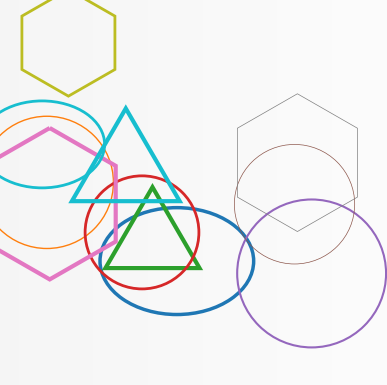[{"shape": "oval", "thickness": 2.5, "radius": 0.99, "center": [0.456, 0.322]}, {"shape": "circle", "thickness": 1, "radius": 0.86, "center": [0.121, 0.526]}, {"shape": "triangle", "thickness": 3, "radius": 0.7, "center": [0.394, 0.374]}, {"shape": "circle", "thickness": 2, "radius": 0.73, "center": [0.366, 0.396]}, {"shape": "circle", "thickness": 1.5, "radius": 0.96, "center": [0.804, 0.29]}, {"shape": "circle", "thickness": 0.5, "radius": 0.78, "center": [0.76, 0.47]}, {"shape": "hexagon", "thickness": 3, "radius": 0.98, "center": [0.128, 0.471]}, {"shape": "hexagon", "thickness": 0.5, "radius": 0.89, "center": [0.768, 0.578]}, {"shape": "hexagon", "thickness": 2, "radius": 0.69, "center": [0.177, 0.889]}, {"shape": "triangle", "thickness": 3, "radius": 0.8, "center": [0.325, 0.558]}, {"shape": "oval", "thickness": 2, "radius": 0.81, "center": [0.109, 0.625]}]